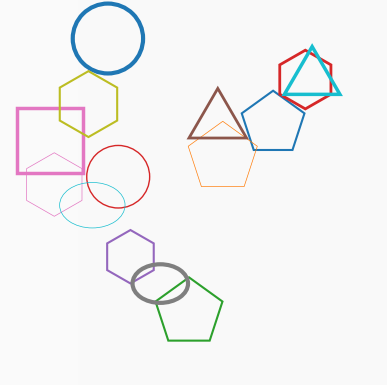[{"shape": "pentagon", "thickness": 1.5, "radius": 0.43, "center": [0.705, 0.679]}, {"shape": "circle", "thickness": 3, "radius": 0.45, "center": [0.279, 0.9]}, {"shape": "pentagon", "thickness": 0.5, "radius": 0.47, "center": [0.575, 0.591]}, {"shape": "pentagon", "thickness": 1.5, "radius": 0.45, "center": [0.488, 0.189]}, {"shape": "circle", "thickness": 1, "radius": 0.41, "center": [0.305, 0.541]}, {"shape": "hexagon", "thickness": 2, "radius": 0.38, "center": [0.788, 0.793]}, {"shape": "hexagon", "thickness": 1.5, "radius": 0.35, "center": [0.337, 0.333]}, {"shape": "triangle", "thickness": 2, "radius": 0.43, "center": [0.562, 0.684]}, {"shape": "square", "thickness": 2.5, "radius": 0.42, "center": [0.129, 0.636]}, {"shape": "hexagon", "thickness": 0.5, "radius": 0.41, "center": [0.14, 0.521]}, {"shape": "oval", "thickness": 3, "radius": 0.36, "center": [0.414, 0.263]}, {"shape": "hexagon", "thickness": 1.5, "radius": 0.43, "center": [0.228, 0.73]}, {"shape": "triangle", "thickness": 2.5, "radius": 0.41, "center": [0.806, 0.796]}, {"shape": "oval", "thickness": 0.5, "radius": 0.42, "center": [0.238, 0.467]}]